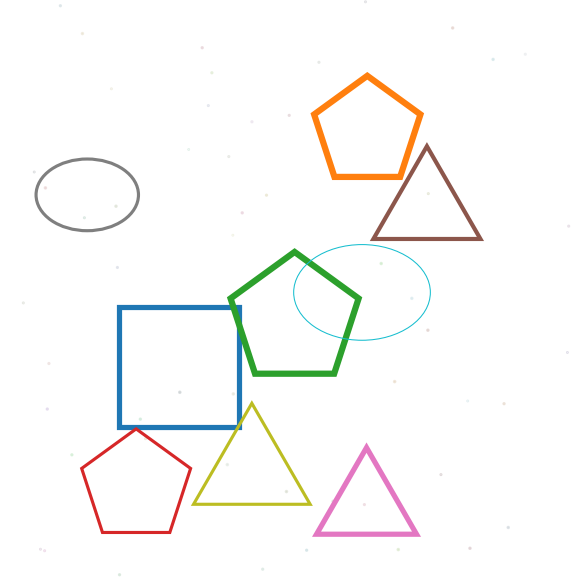[{"shape": "square", "thickness": 2.5, "radius": 0.52, "center": [0.31, 0.363]}, {"shape": "pentagon", "thickness": 3, "radius": 0.48, "center": [0.636, 0.771]}, {"shape": "pentagon", "thickness": 3, "radius": 0.58, "center": [0.51, 0.446]}, {"shape": "pentagon", "thickness": 1.5, "radius": 0.5, "center": [0.236, 0.157]}, {"shape": "triangle", "thickness": 2, "radius": 0.54, "center": [0.739, 0.639]}, {"shape": "triangle", "thickness": 2.5, "radius": 0.5, "center": [0.635, 0.124]}, {"shape": "oval", "thickness": 1.5, "radius": 0.44, "center": [0.151, 0.662]}, {"shape": "triangle", "thickness": 1.5, "radius": 0.58, "center": [0.436, 0.184]}, {"shape": "oval", "thickness": 0.5, "radius": 0.59, "center": [0.627, 0.493]}]